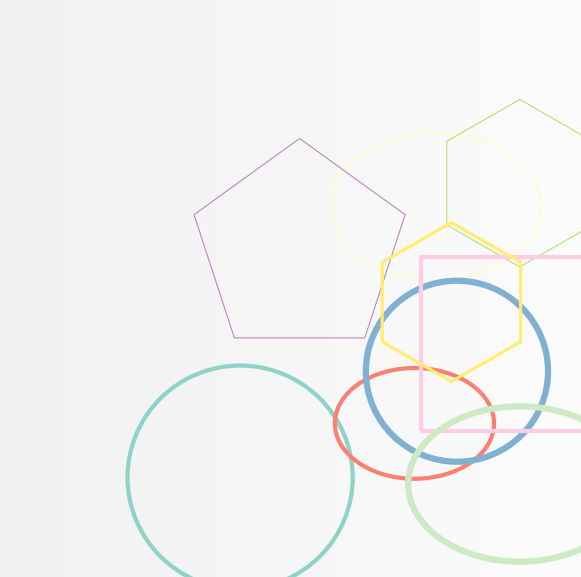[{"shape": "circle", "thickness": 2, "radius": 0.97, "center": [0.413, 0.172]}, {"shape": "oval", "thickness": 0.5, "radius": 0.91, "center": [0.749, 0.642]}, {"shape": "oval", "thickness": 2, "radius": 0.68, "center": [0.713, 0.266]}, {"shape": "circle", "thickness": 3, "radius": 0.78, "center": [0.786, 0.356]}, {"shape": "hexagon", "thickness": 0.5, "radius": 0.72, "center": [0.894, 0.682]}, {"shape": "square", "thickness": 2, "radius": 0.75, "center": [0.875, 0.403]}, {"shape": "pentagon", "thickness": 0.5, "radius": 0.95, "center": [0.515, 0.568]}, {"shape": "oval", "thickness": 3, "radius": 0.96, "center": [0.894, 0.161]}, {"shape": "hexagon", "thickness": 1.5, "radius": 0.69, "center": [0.777, 0.476]}]